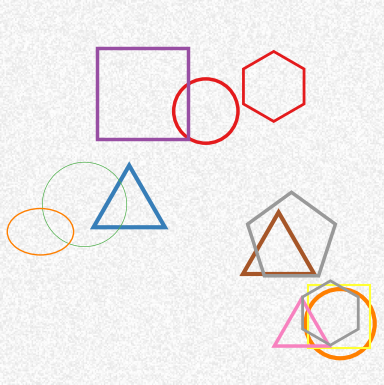[{"shape": "circle", "thickness": 2.5, "radius": 0.42, "center": [0.535, 0.712]}, {"shape": "hexagon", "thickness": 2, "radius": 0.45, "center": [0.711, 0.775]}, {"shape": "triangle", "thickness": 3, "radius": 0.54, "center": [0.336, 0.463]}, {"shape": "circle", "thickness": 0.5, "radius": 0.55, "center": [0.22, 0.469]}, {"shape": "square", "thickness": 2.5, "radius": 0.59, "center": [0.369, 0.757]}, {"shape": "oval", "thickness": 1, "radius": 0.43, "center": [0.105, 0.398]}, {"shape": "circle", "thickness": 3, "radius": 0.45, "center": [0.883, 0.159]}, {"shape": "square", "thickness": 1.5, "radius": 0.41, "center": [0.881, 0.179]}, {"shape": "triangle", "thickness": 3, "radius": 0.53, "center": [0.724, 0.342]}, {"shape": "triangle", "thickness": 2.5, "radius": 0.41, "center": [0.784, 0.142]}, {"shape": "hexagon", "thickness": 2, "radius": 0.42, "center": [0.858, 0.187]}, {"shape": "pentagon", "thickness": 2.5, "radius": 0.6, "center": [0.757, 0.381]}]